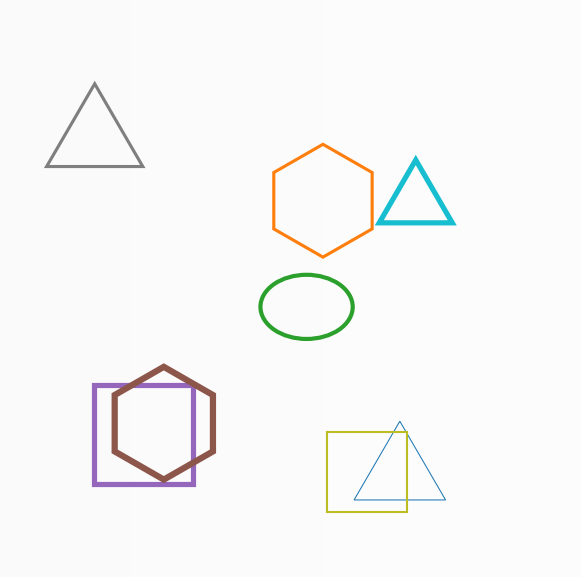[{"shape": "triangle", "thickness": 0.5, "radius": 0.45, "center": [0.688, 0.179]}, {"shape": "hexagon", "thickness": 1.5, "radius": 0.49, "center": [0.556, 0.652]}, {"shape": "oval", "thickness": 2, "radius": 0.4, "center": [0.527, 0.468]}, {"shape": "square", "thickness": 2.5, "radius": 0.43, "center": [0.248, 0.246]}, {"shape": "hexagon", "thickness": 3, "radius": 0.49, "center": [0.282, 0.266]}, {"shape": "triangle", "thickness": 1.5, "radius": 0.48, "center": [0.163, 0.759]}, {"shape": "square", "thickness": 1, "radius": 0.34, "center": [0.631, 0.182]}, {"shape": "triangle", "thickness": 2.5, "radius": 0.36, "center": [0.715, 0.65]}]